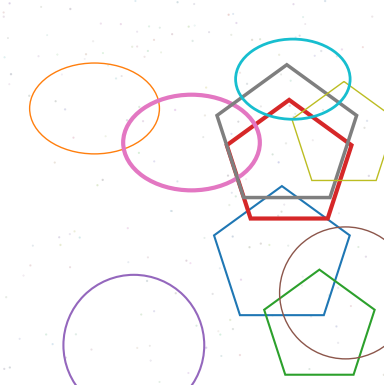[{"shape": "pentagon", "thickness": 1.5, "radius": 0.93, "center": [0.732, 0.331]}, {"shape": "oval", "thickness": 1, "radius": 0.84, "center": [0.246, 0.718]}, {"shape": "pentagon", "thickness": 1.5, "radius": 0.75, "center": [0.83, 0.149]}, {"shape": "pentagon", "thickness": 3, "radius": 0.85, "center": [0.751, 0.57]}, {"shape": "circle", "thickness": 1.5, "radius": 0.91, "center": [0.348, 0.103]}, {"shape": "circle", "thickness": 1, "radius": 0.86, "center": [0.898, 0.239]}, {"shape": "oval", "thickness": 3, "radius": 0.89, "center": [0.497, 0.63]}, {"shape": "pentagon", "thickness": 2.5, "radius": 0.95, "center": [0.745, 0.641]}, {"shape": "pentagon", "thickness": 1, "radius": 0.71, "center": [0.894, 0.646]}, {"shape": "oval", "thickness": 2, "radius": 0.74, "center": [0.761, 0.794]}]